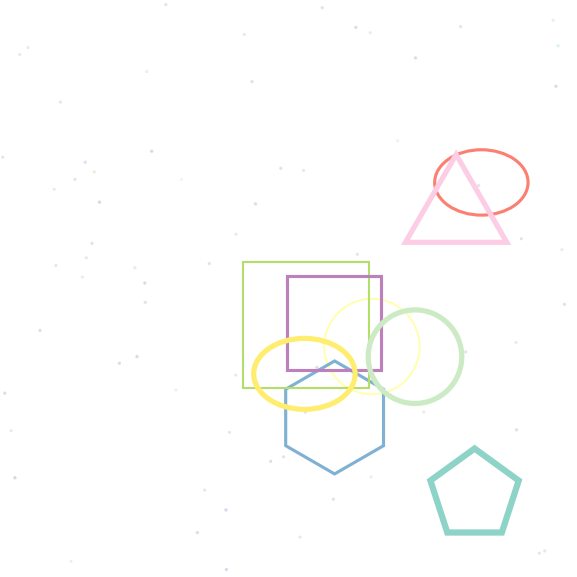[{"shape": "pentagon", "thickness": 3, "radius": 0.4, "center": [0.822, 0.142]}, {"shape": "circle", "thickness": 1, "radius": 0.41, "center": [0.644, 0.399]}, {"shape": "oval", "thickness": 1.5, "radius": 0.4, "center": [0.834, 0.683]}, {"shape": "hexagon", "thickness": 1.5, "radius": 0.49, "center": [0.579, 0.276]}, {"shape": "square", "thickness": 1, "radius": 0.55, "center": [0.53, 0.436]}, {"shape": "triangle", "thickness": 2.5, "radius": 0.51, "center": [0.79, 0.63]}, {"shape": "square", "thickness": 1.5, "radius": 0.41, "center": [0.578, 0.44]}, {"shape": "circle", "thickness": 2.5, "radius": 0.41, "center": [0.719, 0.382]}, {"shape": "oval", "thickness": 2.5, "radius": 0.44, "center": [0.527, 0.352]}]